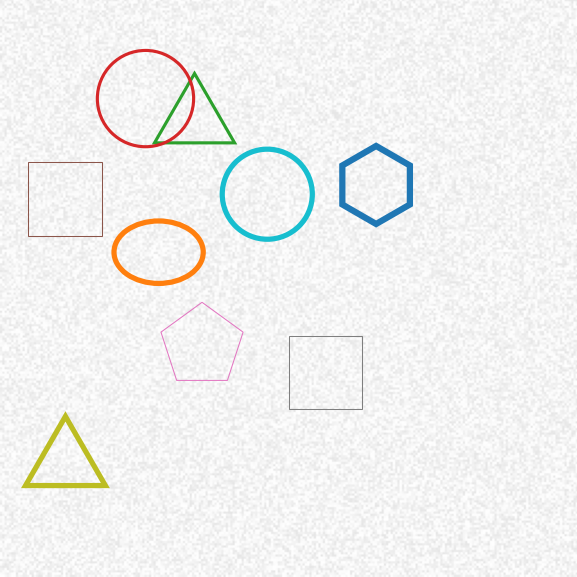[{"shape": "hexagon", "thickness": 3, "radius": 0.34, "center": [0.651, 0.679]}, {"shape": "oval", "thickness": 2.5, "radius": 0.39, "center": [0.275, 0.562]}, {"shape": "triangle", "thickness": 1.5, "radius": 0.4, "center": [0.337, 0.792]}, {"shape": "circle", "thickness": 1.5, "radius": 0.42, "center": [0.252, 0.828]}, {"shape": "square", "thickness": 0.5, "radius": 0.32, "center": [0.113, 0.654]}, {"shape": "pentagon", "thickness": 0.5, "radius": 0.37, "center": [0.35, 0.401]}, {"shape": "square", "thickness": 0.5, "radius": 0.32, "center": [0.563, 0.353]}, {"shape": "triangle", "thickness": 2.5, "radius": 0.4, "center": [0.113, 0.198]}, {"shape": "circle", "thickness": 2.5, "radius": 0.39, "center": [0.463, 0.663]}]